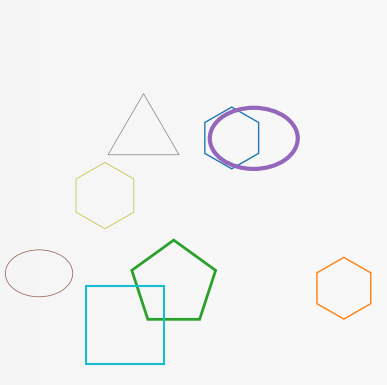[{"shape": "hexagon", "thickness": 1, "radius": 0.4, "center": [0.598, 0.642]}, {"shape": "hexagon", "thickness": 1, "radius": 0.4, "center": [0.887, 0.251]}, {"shape": "pentagon", "thickness": 2, "radius": 0.57, "center": [0.448, 0.263]}, {"shape": "oval", "thickness": 3, "radius": 0.57, "center": [0.655, 0.641]}, {"shape": "oval", "thickness": 0.5, "radius": 0.44, "center": [0.101, 0.29]}, {"shape": "triangle", "thickness": 0.5, "radius": 0.53, "center": [0.37, 0.651]}, {"shape": "hexagon", "thickness": 0.5, "radius": 0.43, "center": [0.271, 0.492]}, {"shape": "square", "thickness": 1.5, "radius": 0.5, "center": [0.323, 0.156]}]